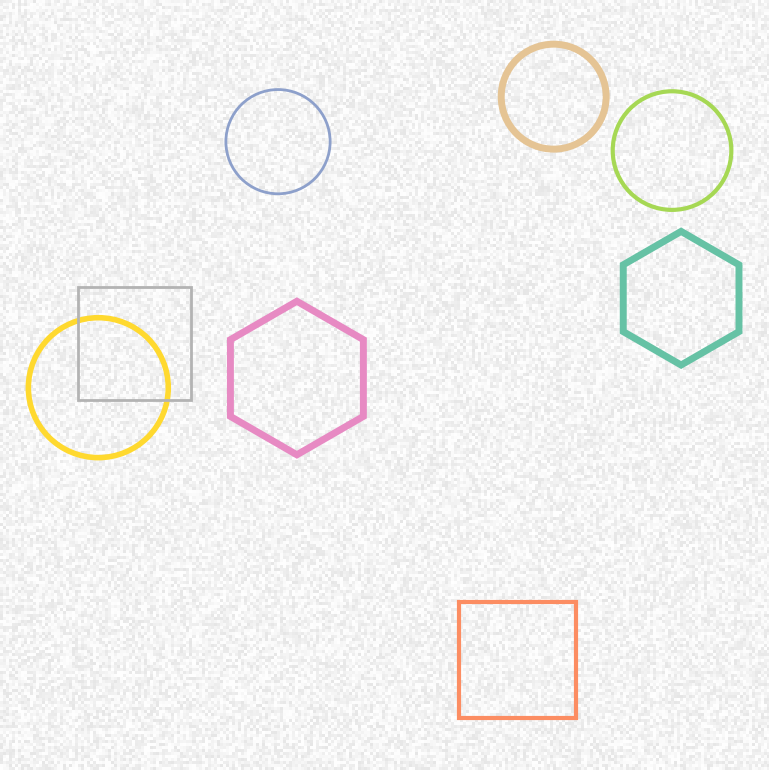[{"shape": "hexagon", "thickness": 2.5, "radius": 0.43, "center": [0.885, 0.613]}, {"shape": "square", "thickness": 1.5, "radius": 0.38, "center": [0.672, 0.143]}, {"shape": "circle", "thickness": 1, "radius": 0.34, "center": [0.361, 0.816]}, {"shape": "hexagon", "thickness": 2.5, "radius": 0.5, "center": [0.386, 0.509]}, {"shape": "circle", "thickness": 1.5, "radius": 0.39, "center": [0.873, 0.804]}, {"shape": "circle", "thickness": 2, "radius": 0.45, "center": [0.128, 0.497]}, {"shape": "circle", "thickness": 2.5, "radius": 0.34, "center": [0.719, 0.874]}, {"shape": "square", "thickness": 1, "radius": 0.37, "center": [0.174, 0.553]}]